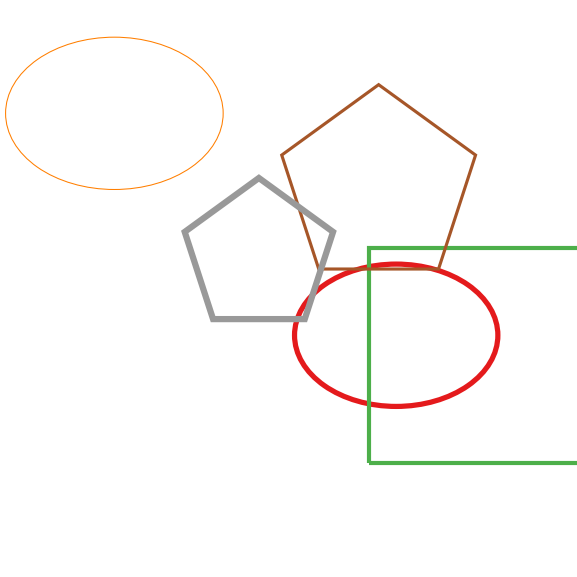[{"shape": "oval", "thickness": 2.5, "radius": 0.88, "center": [0.686, 0.419]}, {"shape": "square", "thickness": 2, "radius": 0.93, "center": [0.826, 0.383]}, {"shape": "oval", "thickness": 0.5, "radius": 0.94, "center": [0.198, 0.803]}, {"shape": "pentagon", "thickness": 1.5, "radius": 0.88, "center": [0.656, 0.676]}, {"shape": "pentagon", "thickness": 3, "radius": 0.68, "center": [0.448, 0.556]}]